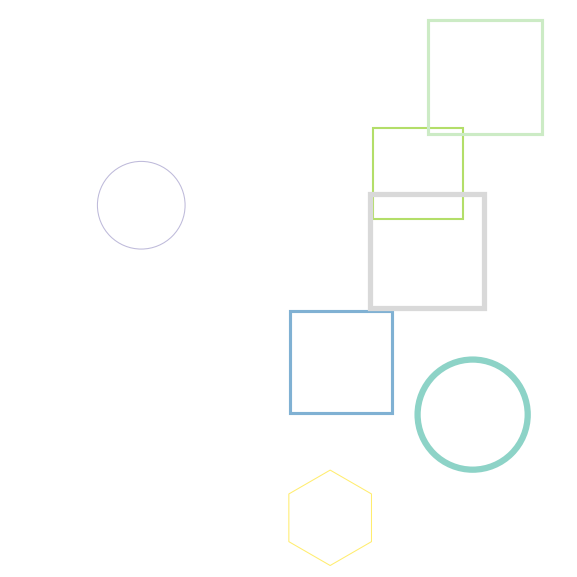[{"shape": "circle", "thickness": 3, "radius": 0.48, "center": [0.818, 0.281]}, {"shape": "circle", "thickness": 0.5, "radius": 0.38, "center": [0.245, 0.644]}, {"shape": "square", "thickness": 1.5, "radius": 0.44, "center": [0.591, 0.372]}, {"shape": "square", "thickness": 1, "radius": 0.39, "center": [0.724, 0.698]}, {"shape": "square", "thickness": 2.5, "radius": 0.49, "center": [0.739, 0.565]}, {"shape": "square", "thickness": 1.5, "radius": 0.49, "center": [0.84, 0.866]}, {"shape": "hexagon", "thickness": 0.5, "radius": 0.41, "center": [0.572, 0.103]}]